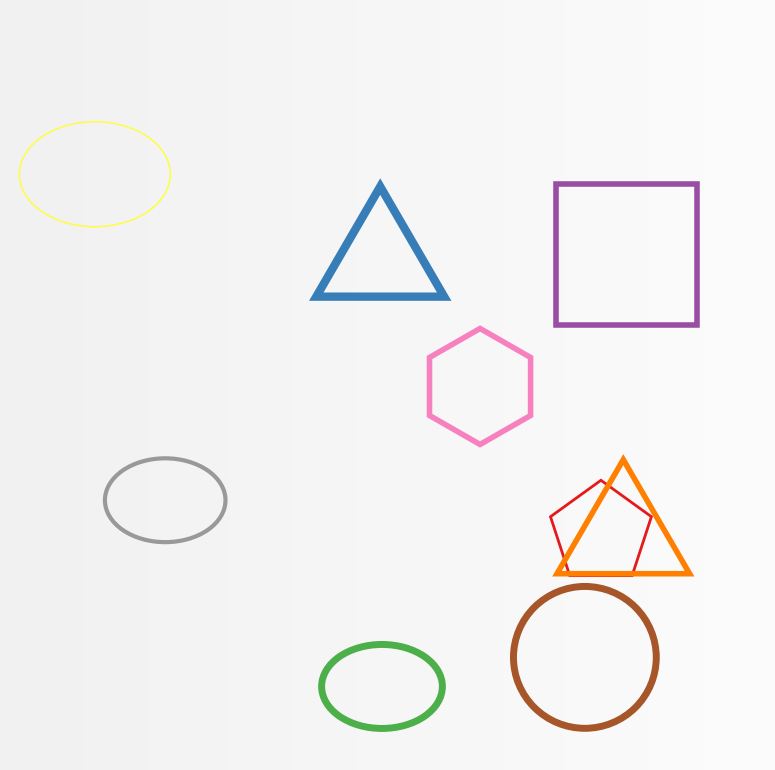[{"shape": "pentagon", "thickness": 1, "radius": 0.34, "center": [0.775, 0.308]}, {"shape": "triangle", "thickness": 3, "radius": 0.48, "center": [0.491, 0.662]}, {"shape": "oval", "thickness": 2.5, "radius": 0.39, "center": [0.493, 0.108]}, {"shape": "square", "thickness": 2, "radius": 0.46, "center": [0.808, 0.669]}, {"shape": "triangle", "thickness": 2, "radius": 0.49, "center": [0.804, 0.304]}, {"shape": "oval", "thickness": 0.5, "radius": 0.49, "center": [0.122, 0.774]}, {"shape": "circle", "thickness": 2.5, "radius": 0.46, "center": [0.755, 0.146]}, {"shape": "hexagon", "thickness": 2, "radius": 0.38, "center": [0.619, 0.498]}, {"shape": "oval", "thickness": 1.5, "radius": 0.39, "center": [0.213, 0.35]}]